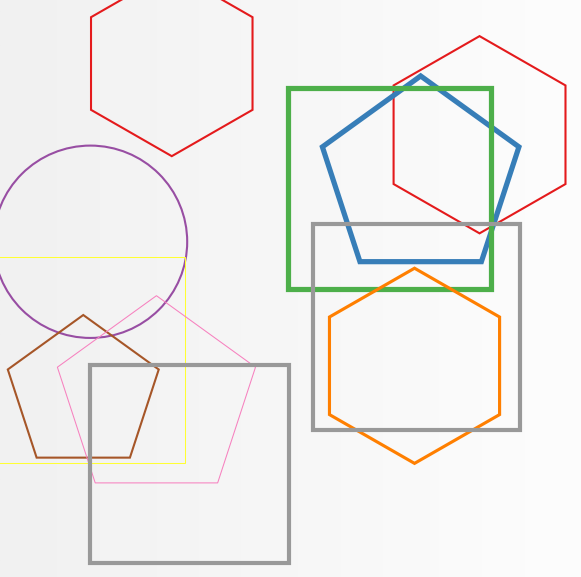[{"shape": "hexagon", "thickness": 1, "radius": 0.85, "center": [0.825, 0.766]}, {"shape": "hexagon", "thickness": 1, "radius": 0.8, "center": [0.296, 0.889]}, {"shape": "pentagon", "thickness": 2.5, "radius": 0.89, "center": [0.724, 0.69]}, {"shape": "square", "thickness": 2.5, "radius": 0.87, "center": [0.67, 0.672]}, {"shape": "circle", "thickness": 1, "radius": 0.83, "center": [0.156, 0.58]}, {"shape": "hexagon", "thickness": 1.5, "radius": 0.84, "center": [0.713, 0.366]}, {"shape": "square", "thickness": 0.5, "radius": 0.89, "center": [0.139, 0.376]}, {"shape": "pentagon", "thickness": 1, "radius": 0.68, "center": [0.143, 0.317]}, {"shape": "pentagon", "thickness": 0.5, "radius": 0.9, "center": [0.269, 0.308]}, {"shape": "square", "thickness": 2, "radius": 0.89, "center": [0.716, 0.433]}, {"shape": "square", "thickness": 2, "radius": 0.86, "center": [0.326, 0.195]}]